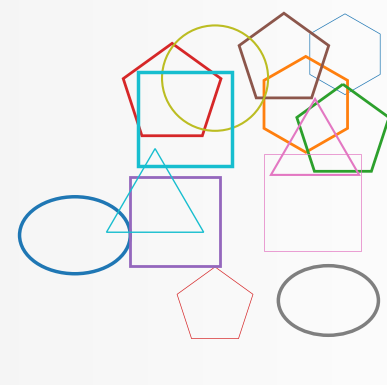[{"shape": "hexagon", "thickness": 0.5, "radius": 0.52, "center": [0.89, 0.859]}, {"shape": "oval", "thickness": 2.5, "radius": 0.71, "center": [0.193, 0.389]}, {"shape": "hexagon", "thickness": 2, "radius": 0.62, "center": [0.789, 0.729]}, {"shape": "pentagon", "thickness": 2, "radius": 0.63, "center": [0.885, 0.656]}, {"shape": "pentagon", "thickness": 2, "radius": 0.66, "center": [0.444, 0.755]}, {"shape": "pentagon", "thickness": 0.5, "radius": 0.52, "center": [0.555, 0.204]}, {"shape": "square", "thickness": 2, "radius": 0.58, "center": [0.451, 0.425]}, {"shape": "pentagon", "thickness": 2, "radius": 0.61, "center": [0.733, 0.844]}, {"shape": "triangle", "thickness": 1.5, "radius": 0.66, "center": [0.813, 0.611]}, {"shape": "square", "thickness": 0.5, "radius": 0.63, "center": [0.807, 0.474]}, {"shape": "oval", "thickness": 2.5, "radius": 0.65, "center": [0.847, 0.22]}, {"shape": "circle", "thickness": 1.5, "radius": 0.68, "center": [0.555, 0.797]}, {"shape": "triangle", "thickness": 1, "radius": 0.72, "center": [0.4, 0.469]}, {"shape": "square", "thickness": 2.5, "radius": 0.61, "center": [0.478, 0.691]}]